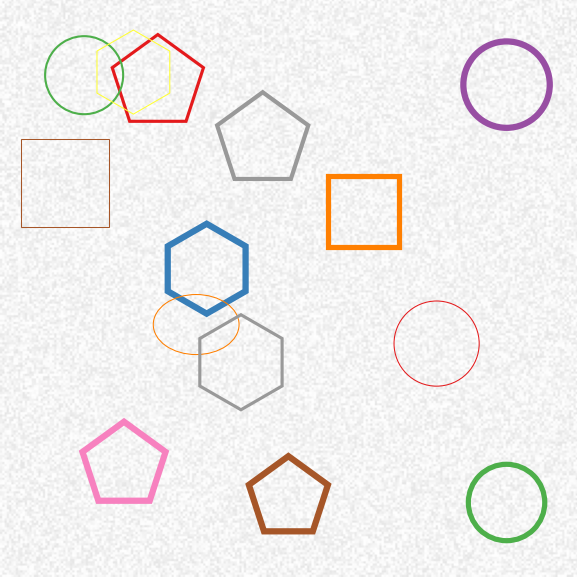[{"shape": "pentagon", "thickness": 1.5, "radius": 0.42, "center": [0.273, 0.856]}, {"shape": "circle", "thickness": 0.5, "radius": 0.37, "center": [0.756, 0.404]}, {"shape": "hexagon", "thickness": 3, "radius": 0.39, "center": [0.358, 0.534]}, {"shape": "circle", "thickness": 2.5, "radius": 0.33, "center": [0.877, 0.129]}, {"shape": "circle", "thickness": 1, "radius": 0.34, "center": [0.146, 0.869]}, {"shape": "circle", "thickness": 3, "radius": 0.37, "center": [0.877, 0.853]}, {"shape": "oval", "thickness": 0.5, "radius": 0.37, "center": [0.34, 0.437]}, {"shape": "square", "thickness": 2.5, "radius": 0.3, "center": [0.63, 0.633]}, {"shape": "hexagon", "thickness": 0.5, "radius": 0.36, "center": [0.231, 0.874]}, {"shape": "square", "thickness": 0.5, "radius": 0.38, "center": [0.112, 0.683]}, {"shape": "pentagon", "thickness": 3, "radius": 0.36, "center": [0.499, 0.137]}, {"shape": "pentagon", "thickness": 3, "radius": 0.38, "center": [0.215, 0.193]}, {"shape": "pentagon", "thickness": 2, "radius": 0.42, "center": [0.455, 0.756]}, {"shape": "hexagon", "thickness": 1.5, "radius": 0.41, "center": [0.417, 0.372]}]